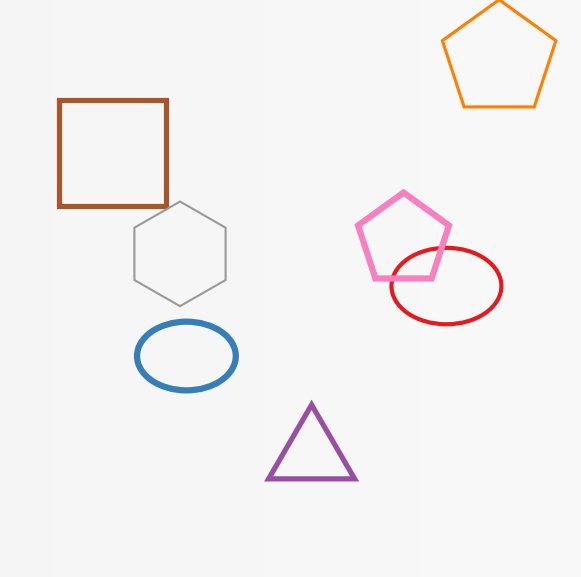[{"shape": "oval", "thickness": 2, "radius": 0.47, "center": [0.768, 0.504]}, {"shape": "oval", "thickness": 3, "radius": 0.42, "center": [0.321, 0.383]}, {"shape": "triangle", "thickness": 2.5, "radius": 0.43, "center": [0.536, 0.213]}, {"shape": "pentagon", "thickness": 1.5, "radius": 0.51, "center": [0.859, 0.897]}, {"shape": "square", "thickness": 2.5, "radius": 0.46, "center": [0.193, 0.734]}, {"shape": "pentagon", "thickness": 3, "radius": 0.41, "center": [0.694, 0.583]}, {"shape": "hexagon", "thickness": 1, "radius": 0.45, "center": [0.31, 0.56]}]